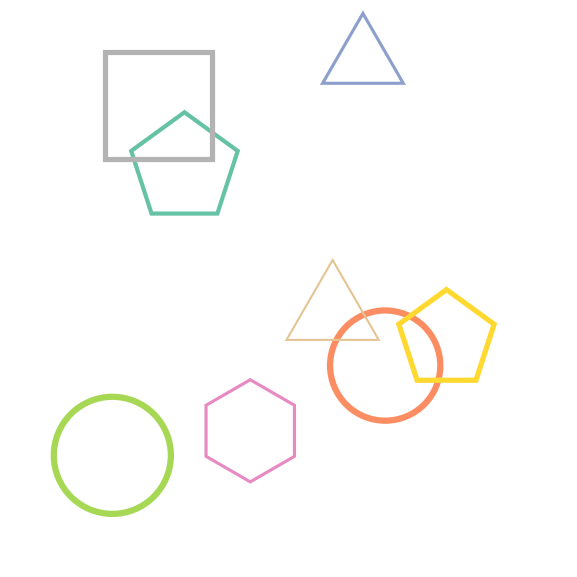[{"shape": "pentagon", "thickness": 2, "radius": 0.48, "center": [0.319, 0.708]}, {"shape": "circle", "thickness": 3, "radius": 0.48, "center": [0.667, 0.366]}, {"shape": "triangle", "thickness": 1.5, "radius": 0.4, "center": [0.628, 0.895]}, {"shape": "hexagon", "thickness": 1.5, "radius": 0.44, "center": [0.433, 0.253]}, {"shape": "circle", "thickness": 3, "radius": 0.51, "center": [0.195, 0.211]}, {"shape": "pentagon", "thickness": 2.5, "radius": 0.43, "center": [0.773, 0.411]}, {"shape": "triangle", "thickness": 1, "radius": 0.46, "center": [0.576, 0.457]}, {"shape": "square", "thickness": 2.5, "radius": 0.46, "center": [0.274, 0.817]}]